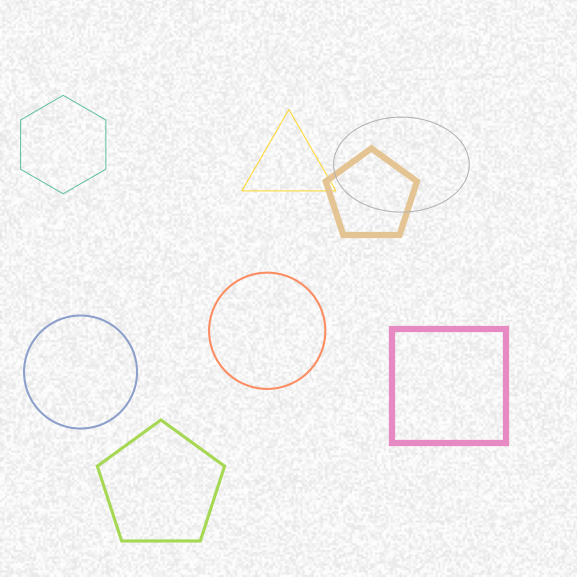[{"shape": "hexagon", "thickness": 0.5, "radius": 0.43, "center": [0.109, 0.749]}, {"shape": "circle", "thickness": 1, "radius": 0.5, "center": [0.463, 0.426]}, {"shape": "circle", "thickness": 1, "radius": 0.49, "center": [0.139, 0.355]}, {"shape": "square", "thickness": 3, "radius": 0.49, "center": [0.777, 0.331]}, {"shape": "pentagon", "thickness": 1.5, "radius": 0.58, "center": [0.279, 0.156]}, {"shape": "triangle", "thickness": 0.5, "radius": 0.47, "center": [0.5, 0.716]}, {"shape": "pentagon", "thickness": 3, "radius": 0.41, "center": [0.643, 0.659]}, {"shape": "oval", "thickness": 0.5, "radius": 0.59, "center": [0.695, 0.714]}]